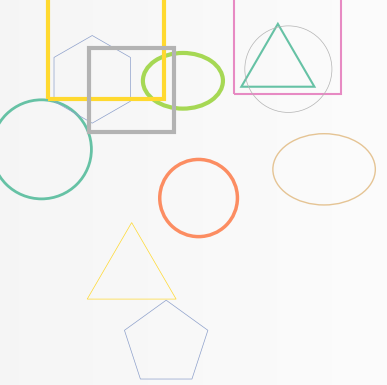[{"shape": "circle", "thickness": 2, "radius": 0.64, "center": [0.107, 0.612]}, {"shape": "triangle", "thickness": 1.5, "radius": 0.54, "center": [0.717, 0.829]}, {"shape": "circle", "thickness": 2.5, "radius": 0.5, "center": [0.512, 0.486]}, {"shape": "pentagon", "thickness": 0.5, "radius": 0.57, "center": [0.429, 0.107]}, {"shape": "hexagon", "thickness": 0.5, "radius": 0.57, "center": [0.238, 0.794]}, {"shape": "square", "thickness": 1.5, "radius": 0.69, "center": [0.742, 0.895]}, {"shape": "oval", "thickness": 3, "radius": 0.52, "center": [0.472, 0.79]}, {"shape": "square", "thickness": 3, "radius": 0.75, "center": [0.274, 0.893]}, {"shape": "triangle", "thickness": 0.5, "radius": 0.66, "center": [0.34, 0.289]}, {"shape": "oval", "thickness": 1, "radius": 0.66, "center": [0.836, 0.56]}, {"shape": "square", "thickness": 3, "radius": 0.55, "center": [0.339, 0.766]}, {"shape": "circle", "thickness": 0.5, "radius": 0.56, "center": [0.744, 0.82]}]